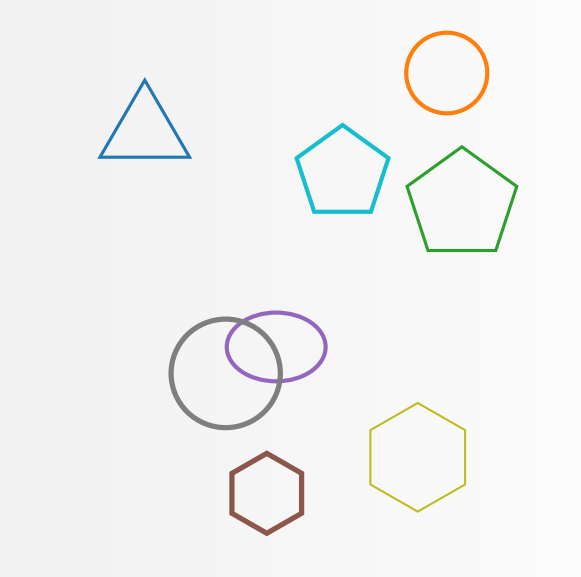[{"shape": "triangle", "thickness": 1.5, "radius": 0.45, "center": [0.249, 0.771]}, {"shape": "circle", "thickness": 2, "radius": 0.35, "center": [0.769, 0.873]}, {"shape": "pentagon", "thickness": 1.5, "radius": 0.5, "center": [0.795, 0.646]}, {"shape": "oval", "thickness": 2, "radius": 0.43, "center": [0.475, 0.398]}, {"shape": "hexagon", "thickness": 2.5, "radius": 0.35, "center": [0.459, 0.145]}, {"shape": "circle", "thickness": 2.5, "radius": 0.47, "center": [0.388, 0.353]}, {"shape": "hexagon", "thickness": 1, "radius": 0.47, "center": [0.719, 0.207]}, {"shape": "pentagon", "thickness": 2, "radius": 0.42, "center": [0.589, 0.7]}]